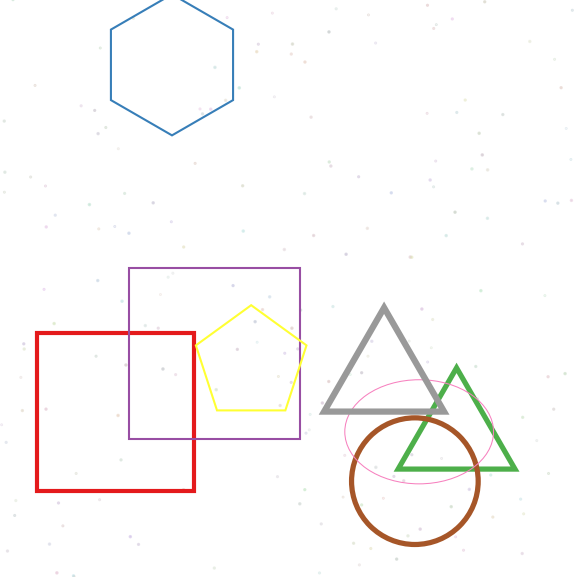[{"shape": "square", "thickness": 2, "radius": 0.68, "center": [0.2, 0.286]}, {"shape": "hexagon", "thickness": 1, "radius": 0.61, "center": [0.298, 0.887]}, {"shape": "triangle", "thickness": 2.5, "radius": 0.58, "center": [0.791, 0.245]}, {"shape": "square", "thickness": 1, "radius": 0.74, "center": [0.371, 0.387]}, {"shape": "pentagon", "thickness": 1, "radius": 0.5, "center": [0.435, 0.37]}, {"shape": "circle", "thickness": 2.5, "radius": 0.55, "center": [0.718, 0.166]}, {"shape": "oval", "thickness": 0.5, "radius": 0.64, "center": [0.726, 0.251]}, {"shape": "triangle", "thickness": 3, "radius": 0.6, "center": [0.665, 0.346]}]